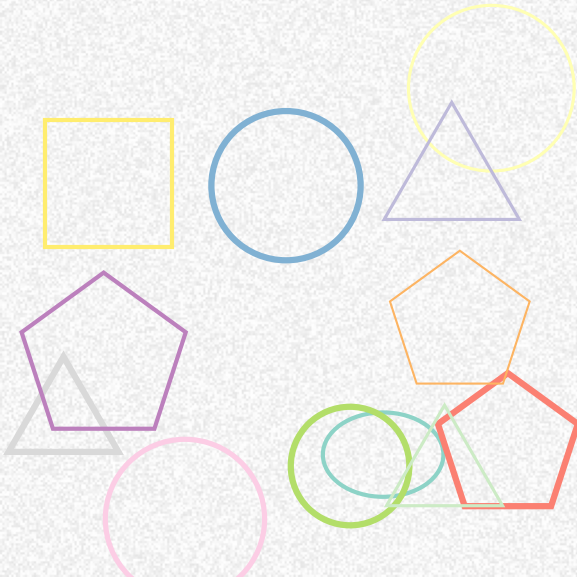[{"shape": "oval", "thickness": 2, "radius": 0.52, "center": [0.663, 0.212]}, {"shape": "circle", "thickness": 1.5, "radius": 0.72, "center": [0.851, 0.846]}, {"shape": "triangle", "thickness": 1.5, "radius": 0.68, "center": [0.782, 0.687]}, {"shape": "pentagon", "thickness": 3, "radius": 0.64, "center": [0.879, 0.226]}, {"shape": "circle", "thickness": 3, "radius": 0.65, "center": [0.495, 0.678]}, {"shape": "pentagon", "thickness": 1, "radius": 0.64, "center": [0.796, 0.438]}, {"shape": "circle", "thickness": 3, "radius": 0.51, "center": [0.606, 0.192]}, {"shape": "circle", "thickness": 2.5, "radius": 0.69, "center": [0.32, 0.101]}, {"shape": "triangle", "thickness": 3, "radius": 0.55, "center": [0.11, 0.272]}, {"shape": "pentagon", "thickness": 2, "radius": 0.75, "center": [0.18, 0.378]}, {"shape": "triangle", "thickness": 1.5, "radius": 0.58, "center": [0.77, 0.181]}, {"shape": "square", "thickness": 2, "radius": 0.55, "center": [0.188, 0.681]}]